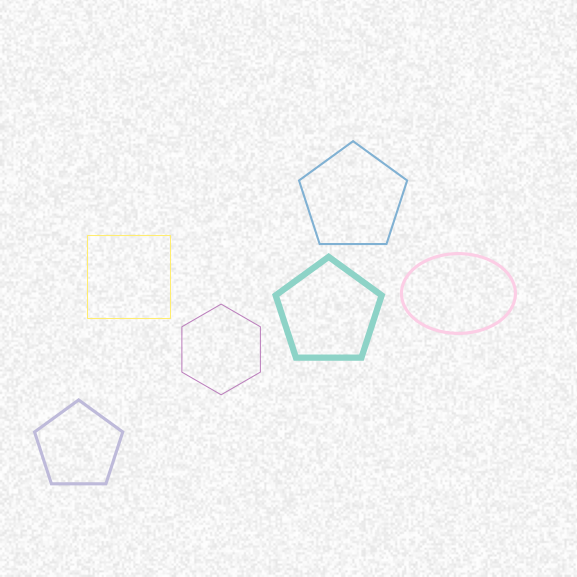[{"shape": "pentagon", "thickness": 3, "radius": 0.48, "center": [0.569, 0.458]}, {"shape": "pentagon", "thickness": 1.5, "radius": 0.4, "center": [0.136, 0.226]}, {"shape": "pentagon", "thickness": 1, "radius": 0.49, "center": [0.611, 0.656]}, {"shape": "oval", "thickness": 1.5, "radius": 0.49, "center": [0.794, 0.491]}, {"shape": "hexagon", "thickness": 0.5, "radius": 0.39, "center": [0.383, 0.394]}, {"shape": "square", "thickness": 0.5, "radius": 0.36, "center": [0.222, 0.521]}]